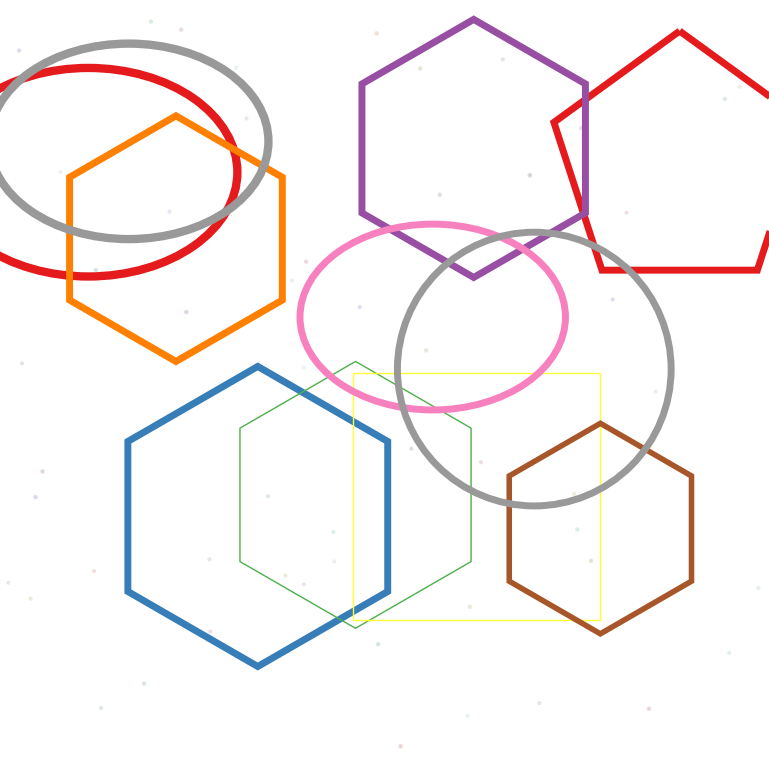[{"shape": "oval", "thickness": 3, "radius": 0.97, "center": [0.115, 0.776]}, {"shape": "pentagon", "thickness": 2.5, "radius": 0.86, "center": [0.883, 0.788]}, {"shape": "hexagon", "thickness": 2.5, "radius": 0.97, "center": [0.335, 0.329]}, {"shape": "hexagon", "thickness": 0.5, "radius": 0.87, "center": [0.462, 0.357]}, {"shape": "hexagon", "thickness": 2.5, "radius": 0.84, "center": [0.615, 0.807]}, {"shape": "hexagon", "thickness": 2.5, "radius": 0.8, "center": [0.229, 0.69]}, {"shape": "square", "thickness": 0.5, "radius": 0.8, "center": [0.619, 0.355]}, {"shape": "hexagon", "thickness": 2, "radius": 0.68, "center": [0.78, 0.314]}, {"shape": "oval", "thickness": 2.5, "radius": 0.86, "center": [0.562, 0.588]}, {"shape": "circle", "thickness": 2.5, "radius": 0.89, "center": [0.694, 0.521]}, {"shape": "oval", "thickness": 3, "radius": 0.91, "center": [0.167, 0.816]}]